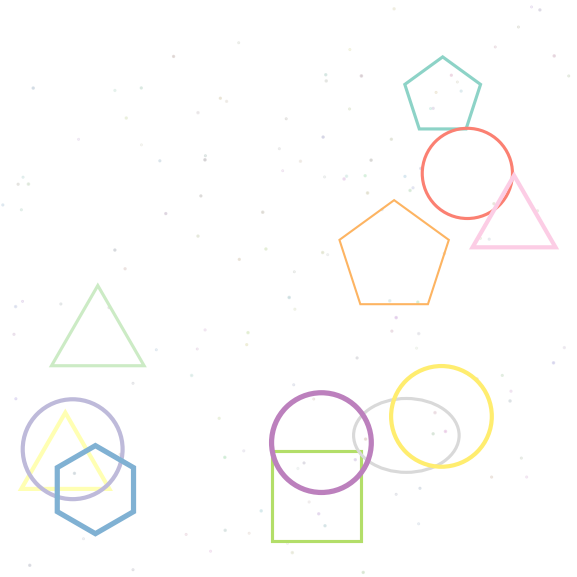[{"shape": "pentagon", "thickness": 1.5, "radius": 0.34, "center": [0.767, 0.832]}, {"shape": "triangle", "thickness": 2, "radius": 0.44, "center": [0.113, 0.197]}, {"shape": "circle", "thickness": 2, "radius": 0.43, "center": [0.126, 0.221]}, {"shape": "circle", "thickness": 1.5, "radius": 0.39, "center": [0.809, 0.699]}, {"shape": "hexagon", "thickness": 2.5, "radius": 0.38, "center": [0.165, 0.151]}, {"shape": "pentagon", "thickness": 1, "radius": 0.5, "center": [0.682, 0.553]}, {"shape": "square", "thickness": 1.5, "radius": 0.39, "center": [0.548, 0.14]}, {"shape": "triangle", "thickness": 2, "radius": 0.41, "center": [0.89, 0.612]}, {"shape": "oval", "thickness": 1.5, "radius": 0.46, "center": [0.704, 0.245]}, {"shape": "circle", "thickness": 2.5, "radius": 0.43, "center": [0.557, 0.233]}, {"shape": "triangle", "thickness": 1.5, "radius": 0.46, "center": [0.169, 0.412]}, {"shape": "circle", "thickness": 2, "radius": 0.44, "center": [0.764, 0.278]}]